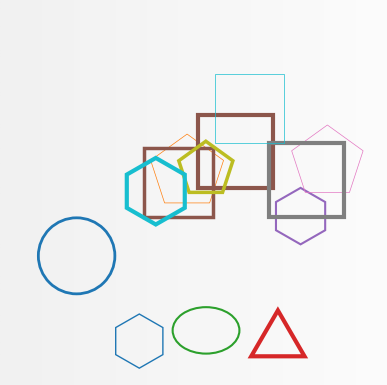[{"shape": "hexagon", "thickness": 1, "radius": 0.35, "center": [0.359, 0.114]}, {"shape": "circle", "thickness": 2, "radius": 0.49, "center": [0.198, 0.335]}, {"shape": "pentagon", "thickness": 0.5, "radius": 0.49, "center": [0.483, 0.553]}, {"shape": "oval", "thickness": 1.5, "radius": 0.43, "center": [0.532, 0.142]}, {"shape": "triangle", "thickness": 3, "radius": 0.4, "center": [0.717, 0.114]}, {"shape": "hexagon", "thickness": 1.5, "radius": 0.37, "center": [0.776, 0.439]}, {"shape": "square", "thickness": 3, "radius": 0.48, "center": [0.608, 0.606]}, {"shape": "square", "thickness": 2.5, "radius": 0.45, "center": [0.46, 0.525]}, {"shape": "pentagon", "thickness": 0.5, "radius": 0.48, "center": [0.845, 0.578]}, {"shape": "square", "thickness": 3, "radius": 0.48, "center": [0.792, 0.533]}, {"shape": "pentagon", "thickness": 2.5, "radius": 0.37, "center": [0.531, 0.56]}, {"shape": "hexagon", "thickness": 3, "radius": 0.43, "center": [0.402, 0.503]}, {"shape": "square", "thickness": 0.5, "radius": 0.45, "center": [0.643, 0.719]}]